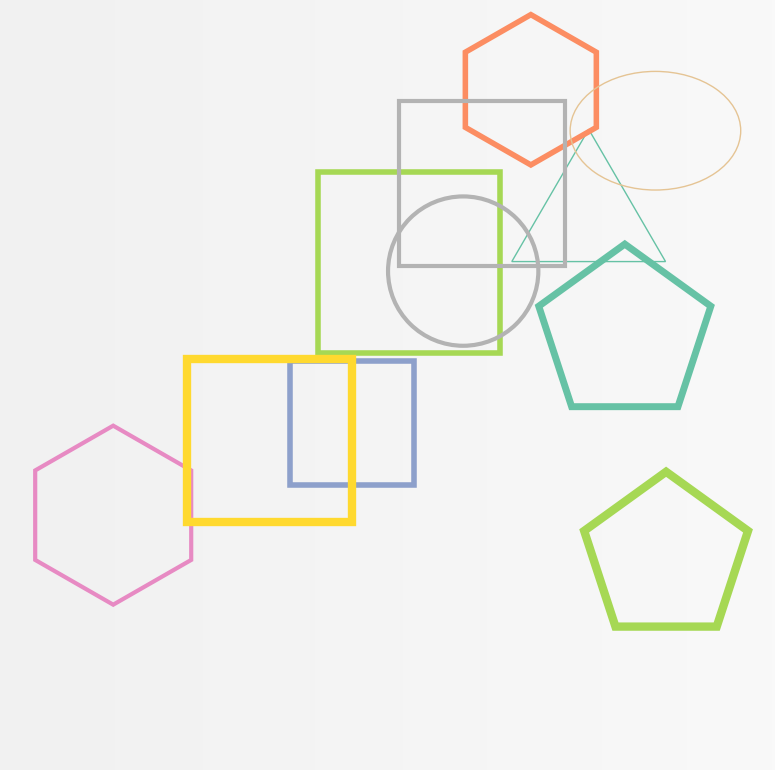[{"shape": "pentagon", "thickness": 2.5, "radius": 0.58, "center": [0.806, 0.566]}, {"shape": "triangle", "thickness": 0.5, "radius": 0.57, "center": [0.76, 0.718]}, {"shape": "hexagon", "thickness": 2, "radius": 0.49, "center": [0.685, 0.883]}, {"shape": "square", "thickness": 2, "radius": 0.4, "center": [0.454, 0.451]}, {"shape": "hexagon", "thickness": 1.5, "radius": 0.58, "center": [0.146, 0.331]}, {"shape": "pentagon", "thickness": 3, "radius": 0.56, "center": [0.859, 0.276]}, {"shape": "square", "thickness": 2, "radius": 0.59, "center": [0.528, 0.659]}, {"shape": "square", "thickness": 3, "radius": 0.53, "center": [0.348, 0.428]}, {"shape": "oval", "thickness": 0.5, "radius": 0.55, "center": [0.846, 0.83]}, {"shape": "square", "thickness": 1.5, "radius": 0.54, "center": [0.622, 0.762]}, {"shape": "circle", "thickness": 1.5, "radius": 0.48, "center": [0.598, 0.648]}]